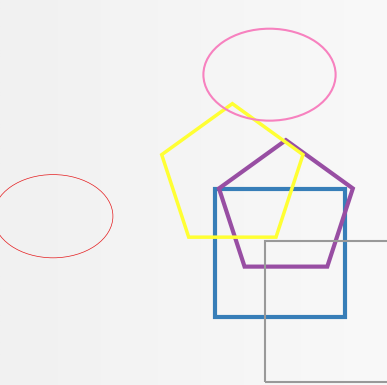[{"shape": "oval", "thickness": 0.5, "radius": 0.77, "center": [0.137, 0.438]}, {"shape": "square", "thickness": 3, "radius": 0.84, "center": [0.722, 0.343]}, {"shape": "pentagon", "thickness": 3, "radius": 0.91, "center": [0.738, 0.454]}, {"shape": "pentagon", "thickness": 2.5, "radius": 0.96, "center": [0.6, 0.539]}, {"shape": "oval", "thickness": 1.5, "radius": 0.85, "center": [0.695, 0.806]}, {"shape": "square", "thickness": 1.5, "radius": 0.92, "center": [0.867, 0.191]}]